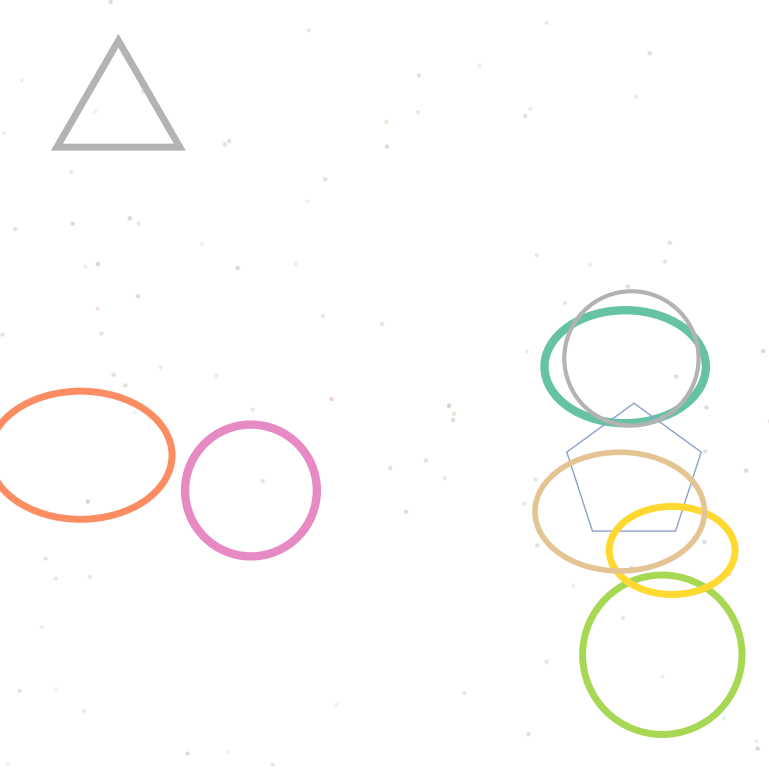[{"shape": "oval", "thickness": 3, "radius": 0.52, "center": [0.812, 0.524]}, {"shape": "oval", "thickness": 2.5, "radius": 0.59, "center": [0.105, 0.409]}, {"shape": "pentagon", "thickness": 0.5, "radius": 0.46, "center": [0.823, 0.385]}, {"shape": "circle", "thickness": 3, "radius": 0.43, "center": [0.326, 0.363]}, {"shape": "circle", "thickness": 2.5, "radius": 0.52, "center": [0.86, 0.15]}, {"shape": "oval", "thickness": 2.5, "radius": 0.41, "center": [0.873, 0.285]}, {"shape": "oval", "thickness": 2, "radius": 0.55, "center": [0.805, 0.336]}, {"shape": "circle", "thickness": 1.5, "radius": 0.44, "center": [0.82, 0.535]}, {"shape": "triangle", "thickness": 2.5, "radius": 0.46, "center": [0.154, 0.855]}]